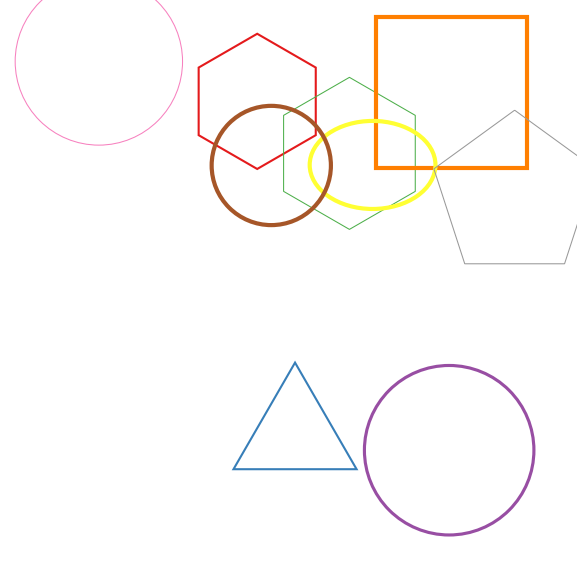[{"shape": "hexagon", "thickness": 1, "radius": 0.59, "center": [0.445, 0.824]}, {"shape": "triangle", "thickness": 1, "radius": 0.62, "center": [0.511, 0.248]}, {"shape": "hexagon", "thickness": 0.5, "radius": 0.66, "center": [0.605, 0.734]}, {"shape": "circle", "thickness": 1.5, "radius": 0.73, "center": [0.778, 0.22]}, {"shape": "square", "thickness": 2, "radius": 0.65, "center": [0.781, 0.839]}, {"shape": "oval", "thickness": 2, "radius": 0.54, "center": [0.645, 0.714]}, {"shape": "circle", "thickness": 2, "radius": 0.52, "center": [0.47, 0.713]}, {"shape": "circle", "thickness": 0.5, "radius": 0.72, "center": [0.171, 0.893]}, {"shape": "pentagon", "thickness": 0.5, "radius": 0.74, "center": [0.891, 0.661]}]